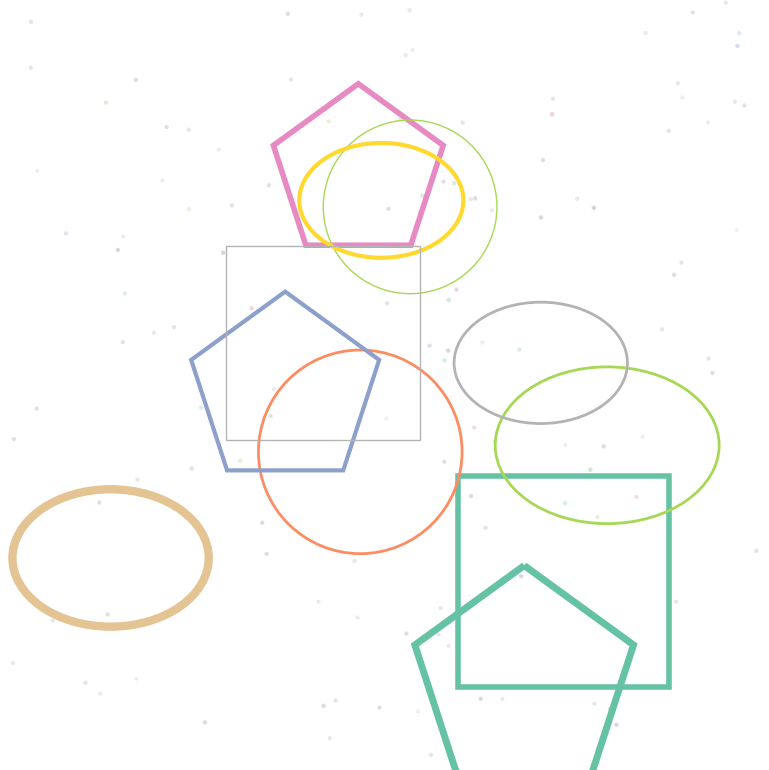[{"shape": "square", "thickness": 2, "radius": 0.68, "center": [0.732, 0.245]}, {"shape": "pentagon", "thickness": 2.5, "radius": 0.75, "center": [0.681, 0.116]}, {"shape": "circle", "thickness": 1, "radius": 0.66, "center": [0.468, 0.413]}, {"shape": "pentagon", "thickness": 1.5, "radius": 0.64, "center": [0.37, 0.493]}, {"shape": "pentagon", "thickness": 2, "radius": 0.58, "center": [0.465, 0.775]}, {"shape": "circle", "thickness": 0.5, "radius": 0.56, "center": [0.533, 0.731]}, {"shape": "oval", "thickness": 1, "radius": 0.73, "center": [0.789, 0.422]}, {"shape": "oval", "thickness": 1.5, "radius": 0.53, "center": [0.495, 0.74]}, {"shape": "oval", "thickness": 3, "radius": 0.64, "center": [0.144, 0.275]}, {"shape": "square", "thickness": 0.5, "radius": 0.63, "center": [0.42, 0.554]}, {"shape": "oval", "thickness": 1, "radius": 0.56, "center": [0.702, 0.529]}]